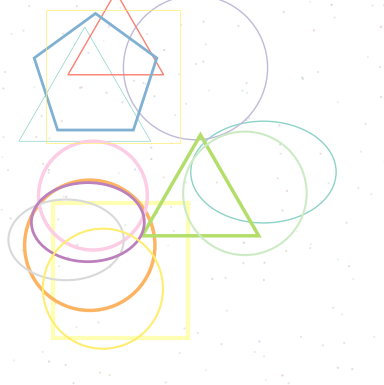[{"shape": "oval", "thickness": 1, "radius": 0.94, "center": [0.684, 0.553]}, {"shape": "triangle", "thickness": 0.5, "radius": 0.99, "center": [0.22, 0.732]}, {"shape": "square", "thickness": 3, "radius": 0.88, "center": [0.314, 0.298]}, {"shape": "circle", "thickness": 1, "radius": 0.94, "center": [0.508, 0.824]}, {"shape": "triangle", "thickness": 1, "radius": 0.72, "center": [0.301, 0.877]}, {"shape": "pentagon", "thickness": 2, "radius": 0.84, "center": [0.248, 0.798]}, {"shape": "circle", "thickness": 2.5, "radius": 0.85, "center": [0.233, 0.363]}, {"shape": "triangle", "thickness": 2.5, "radius": 0.87, "center": [0.521, 0.475]}, {"shape": "circle", "thickness": 2.5, "radius": 0.71, "center": [0.241, 0.492]}, {"shape": "oval", "thickness": 1.5, "radius": 0.75, "center": [0.172, 0.377]}, {"shape": "oval", "thickness": 2, "radius": 0.73, "center": [0.228, 0.423]}, {"shape": "circle", "thickness": 1.5, "radius": 0.8, "center": [0.636, 0.498]}, {"shape": "circle", "thickness": 1.5, "radius": 0.78, "center": [0.267, 0.25]}, {"shape": "square", "thickness": 0.5, "radius": 0.87, "center": [0.293, 0.801]}]